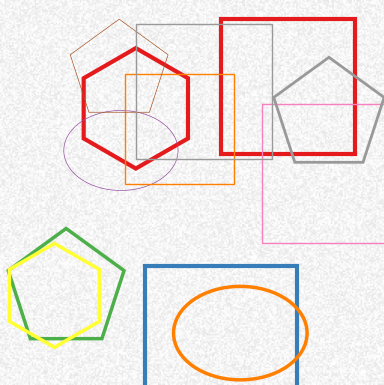[{"shape": "hexagon", "thickness": 3, "radius": 0.78, "center": [0.353, 0.719]}, {"shape": "square", "thickness": 3, "radius": 0.87, "center": [0.748, 0.775]}, {"shape": "square", "thickness": 3, "radius": 0.98, "center": [0.574, 0.113]}, {"shape": "pentagon", "thickness": 2.5, "radius": 0.79, "center": [0.172, 0.248]}, {"shape": "oval", "thickness": 0.5, "radius": 0.74, "center": [0.314, 0.609]}, {"shape": "oval", "thickness": 2.5, "radius": 0.87, "center": [0.624, 0.135]}, {"shape": "square", "thickness": 1, "radius": 0.71, "center": [0.467, 0.665]}, {"shape": "hexagon", "thickness": 2.5, "radius": 0.67, "center": [0.141, 0.233]}, {"shape": "pentagon", "thickness": 0.5, "radius": 0.67, "center": [0.31, 0.817]}, {"shape": "square", "thickness": 1, "radius": 0.9, "center": [0.862, 0.55]}, {"shape": "square", "thickness": 1, "radius": 0.88, "center": [0.53, 0.762]}, {"shape": "pentagon", "thickness": 2, "radius": 0.75, "center": [0.854, 0.7]}]